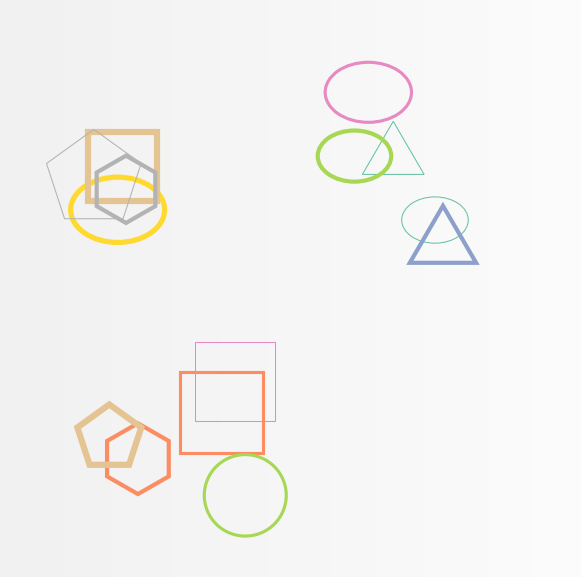[{"shape": "triangle", "thickness": 0.5, "radius": 0.31, "center": [0.677, 0.728]}, {"shape": "oval", "thickness": 0.5, "radius": 0.29, "center": [0.748, 0.618]}, {"shape": "square", "thickness": 1.5, "radius": 0.35, "center": [0.381, 0.285]}, {"shape": "hexagon", "thickness": 2, "radius": 0.31, "center": [0.237, 0.205]}, {"shape": "triangle", "thickness": 2, "radius": 0.33, "center": [0.762, 0.577]}, {"shape": "square", "thickness": 0.5, "radius": 0.34, "center": [0.404, 0.338]}, {"shape": "oval", "thickness": 1.5, "radius": 0.37, "center": [0.634, 0.839]}, {"shape": "circle", "thickness": 1.5, "radius": 0.35, "center": [0.422, 0.141]}, {"shape": "oval", "thickness": 2, "radius": 0.32, "center": [0.61, 0.729]}, {"shape": "oval", "thickness": 2.5, "radius": 0.4, "center": [0.202, 0.636]}, {"shape": "square", "thickness": 3, "radius": 0.3, "center": [0.211, 0.711]}, {"shape": "pentagon", "thickness": 3, "radius": 0.29, "center": [0.188, 0.241]}, {"shape": "pentagon", "thickness": 0.5, "radius": 0.43, "center": [0.161, 0.69]}, {"shape": "hexagon", "thickness": 2, "radius": 0.29, "center": [0.217, 0.671]}]